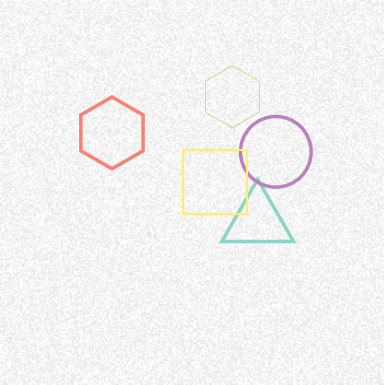[{"shape": "triangle", "thickness": 2.5, "radius": 0.54, "center": [0.669, 0.427]}, {"shape": "hexagon", "thickness": 2.5, "radius": 0.47, "center": [0.291, 0.655]}, {"shape": "hexagon", "thickness": 0.5, "radius": 0.4, "center": [0.604, 0.749]}, {"shape": "circle", "thickness": 2.5, "radius": 0.46, "center": [0.716, 0.606]}, {"shape": "square", "thickness": 1.5, "radius": 0.42, "center": [0.558, 0.527]}]